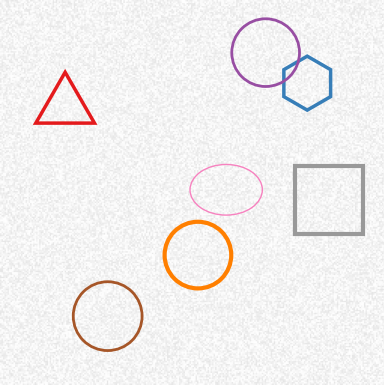[{"shape": "triangle", "thickness": 2.5, "radius": 0.44, "center": [0.169, 0.724]}, {"shape": "hexagon", "thickness": 2.5, "radius": 0.35, "center": [0.798, 0.784]}, {"shape": "circle", "thickness": 2, "radius": 0.44, "center": [0.69, 0.863]}, {"shape": "circle", "thickness": 3, "radius": 0.43, "center": [0.514, 0.337]}, {"shape": "circle", "thickness": 2, "radius": 0.45, "center": [0.28, 0.179]}, {"shape": "oval", "thickness": 1, "radius": 0.47, "center": [0.587, 0.507]}, {"shape": "square", "thickness": 3, "radius": 0.44, "center": [0.854, 0.48]}]